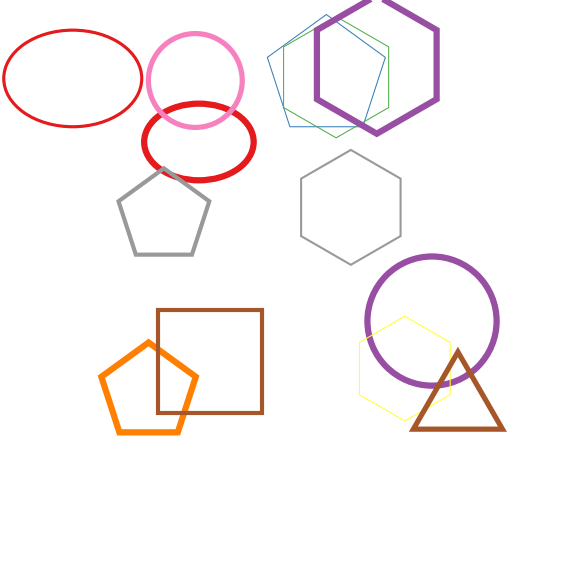[{"shape": "oval", "thickness": 1.5, "radius": 0.6, "center": [0.126, 0.863]}, {"shape": "oval", "thickness": 3, "radius": 0.47, "center": [0.344, 0.753]}, {"shape": "pentagon", "thickness": 0.5, "radius": 0.54, "center": [0.565, 0.867]}, {"shape": "hexagon", "thickness": 0.5, "radius": 0.53, "center": [0.582, 0.865]}, {"shape": "hexagon", "thickness": 3, "radius": 0.6, "center": [0.652, 0.887]}, {"shape": "circle", "thickness": 3, "radius": 0.56, "center": [0.748, 0.443]}, {"shape": "pentagon", "thickness": 3, "radius": 0.43, "center": [0.257, 0.32]}, {"shape": "hexagon", "thickness": 0.5, "radius": 0.45, "center": [0.701, 0.361]}, {"shape": "square", "thickness": 2, "radius": 0.45, "center": [0.364, 0.373]}, {"shape": "triangle", "thickness": 2.5, "radius": 0.45, "center": [0.793, 0.301]}, {"shape": "circle", "thickness": 2.5, "radius": 0.41, "center": [0.338, 0.86]}, {"shape": "hexagon", "thickness": 1, "radius": 0.5, "center": [0.608, 0.64]}, {"shape": "pentagon", "thickness": 2, "radius": 0.41, "center": [0.284, 0.625]}]